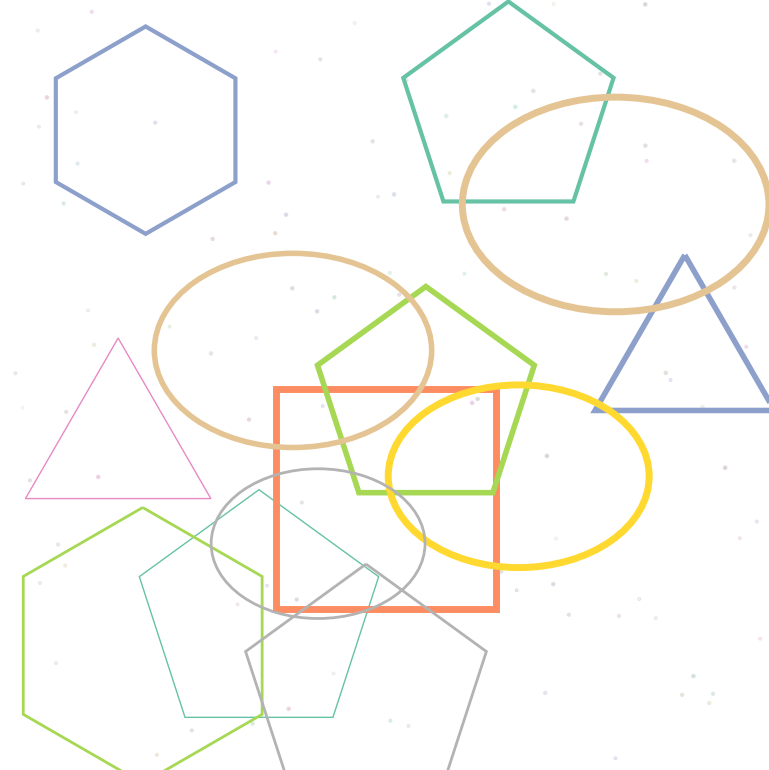[{"shape": "pentagon", "thickness": 0.5, "radius": 0.82, "center": [0.336, 0.201]}, {"shape": "pentagon", "thickness": 1.5, "radius": 0.72, "center": [0.66, 0.855]}, {"shape": "square", "thickness": 2.5, "radius": 0.72, "center": [0.501, 0.352]}, {"shape": "triangle", "thickness": 2, "radius": 0.67, "center": [0.889, 0.534]}, {"shape": "hexagon", "thickness": 1.5, "radius": 0.67, "center": [0.189, 0.831]}, {"shape": "triangle", "thickness": 0.5, "radius": 0.7, "center": [0.153, 0.422]}, {"shape": "hexagon", "thickness": 1, "radius": 0.9, "center": [0.185, 0.162]}, {"shape": "pentagon", "thickness": 2, "radius": 0.74, "center": [0.553, 0.48]}, {"shape": "oval", "thickness": 2.5, "radius": 0.85, "center": [0.674, 0.381]}, {"shape": "oval", "thickness": 2, "radius": 0.9, "center": [0.381, 0.545]}, {"shape": "oval", "thickness": 2.5, "radius": 1.0, "center": [0.8, 0.734]}, {"shape": "oval", "thickness": 1, "radius": 0.69, "center": [0.413, 0.294]}, {"shape": "pentagon", "thickness": 1, "radius": 0.82, "center": [0.475, 0.103]}]